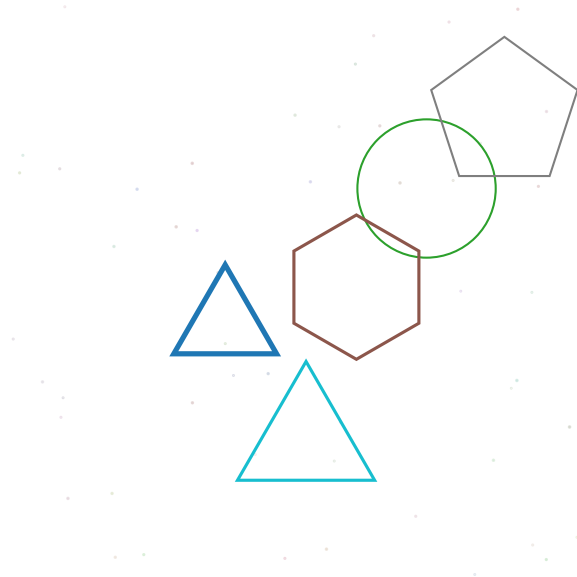[{"shape": "triangle", "thickness": 2.5, "radius": 0.51, "center": [0.39, 0.438]}, {"shape": "circle", "thickness": 1, "radius": 0.6, "center": [0.739, 0.673]}, {"shape": "hexagon", "thickness": 1.5, "radius": 0.62, "center": [0.617, 0.502]}, {"shape": "pentagon", "thickness": 1, "radius": 0.67, "center": [0.873, 0.802]}, {"shape": "triangle", "thickness": 1.5, "radius": 0.69, "center": [0.53, 0.236]}]